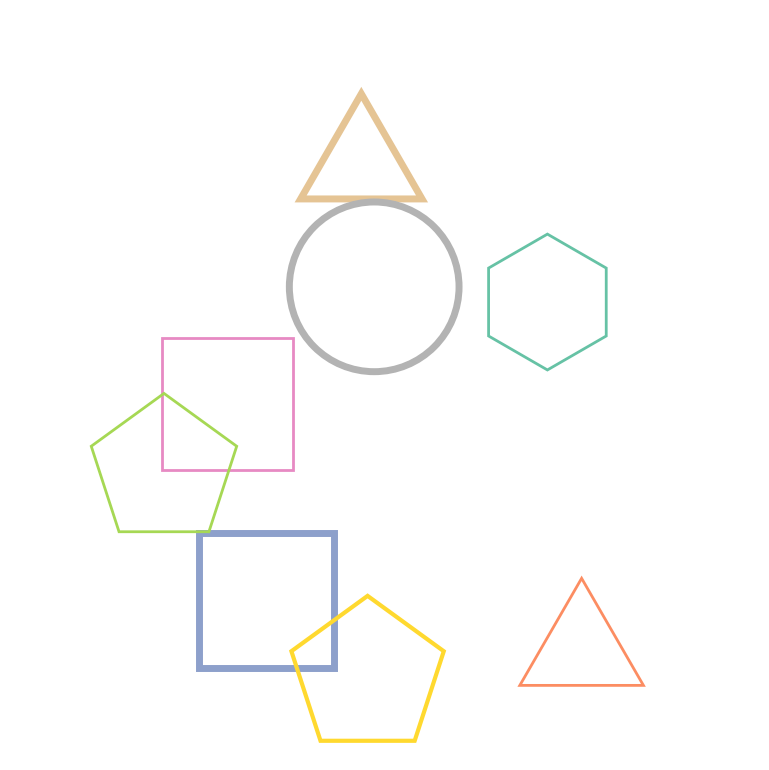[{"shape": "hexagon", "thickness": 1, "radius": 0.44, "center": [0.711, 0.608]}, {"shape": "triangle", "thickness": 1, "radius": 0.46, "center": [0.755, 0.156]}, {"shape": "square", "thickness": 2.5, "radius": 0.44, "center": [0.346, 0.22]}, {"shape": "square", "thickness": 1, "radius": 0.43, "center": [0.295, 0.475]}, {"shape": "pentagon", "thickness": 1, "radius": 0.5, "center": [0.213, 0.39]}, {"shape": "pentagon", "thickness": 1.5, "radius": 0.52, "center": [0.477, 0.122]}, {"shape": "triangle", "thickness": 2.5, "radius": 0.46, "center": [0.469, 0.787]}, {"shape": "circle", "thickness": 2.5, "radius": 0.55, "center": [0.486, 0.627]}]